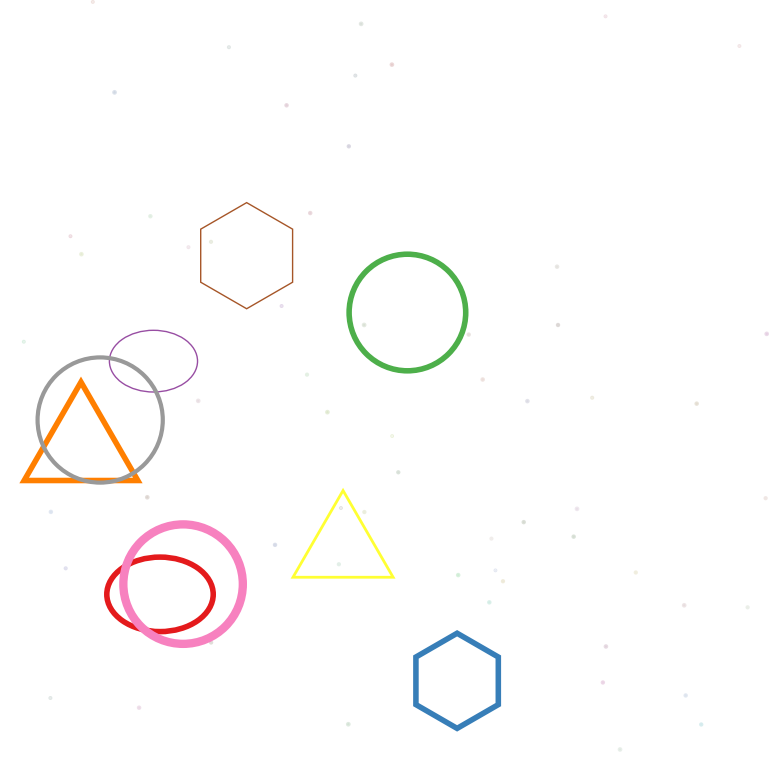[{"shape": "oval", "thickness": 2, "radius": 0.35, "center": [0.208, 0.228]}, {"shape": "hexagon", "thickness": 2, "radius": 0.31, "center": [0.594, 0.116]}, {"shape": "circle", "thickness": 2, "radius": 0.38, "center": [0.529, 0.594]}, {"shape": "oval", "thickness": 0.5, "radius": 0.29, "center": [0.199, 0.531]}, {"shape": "triangle", "thickness": 2, "radius": 0.43, "center": [0.105, 0.419]}, {"shape": "triangle", "thickness": 1, "radius": 0.38, "center": [0.446, 0.288]}, {"shape": "hexagon", "thickness": 0.5, "radius": 0.34, "center": [0.32, 0.668]}, {"shape": "circle", "thickness": 3, "radius": 0.39, "center": [0.238, 0.241]}, {"shape": "circle", "thickness": 1.5, "radius": 0.41, "center": [0.13, 0.455]}]